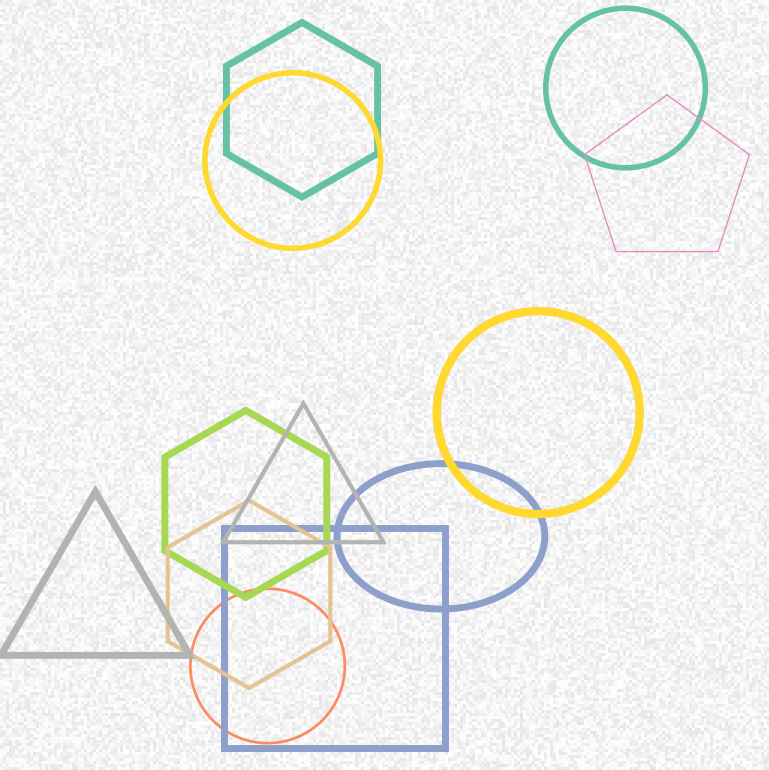[{"shape": "hexagon", "thickness": 2.5, "radius": 0.57, "center": [0.392, 0.857]}, {"shape": "circle", "thickness": 2, "radius": 0.52, "center": [0.812, 0.886]}, {"shape": "circle", "thickness": 1, "radius": 0.5, "center": [0.348, 0.135]}, {"shape": "oval", "thickness": 2.5, "radius": 0.67, "center": [0.573, 0.303]}, {"shape": "square", "thickness": 2.5, "radius": 0.72, "center": [0.435, 0.172]}, {"shape": "pentagon", "thickness": 0.5, "radius": 0.56, "center": [0.866, 0.764]}, {"shape": "hexagon", "thickness": 2.5, "radius": 0.61, "center": [0.319, 0.346]}, {"shape": "circle", "thickness": 2, "radius": 0.57, "center": [0.38, 0.792]}, {"shape": "circle", "thickness": 3, "radius": 0.66, "center": [0.699, 0.464]}, {"shape": "hexagon", "thickness": 1.5, "radius": 0.61, "center": [0.323, 0.228]}, {"shape": "triangle", "thickness": 2.5, "radius": 0.71, "center": [0.124, 0.22]}, {"shape": "triangle", "thickness": 1.5, "radius": 0.6, "center": [0.394, 0.356]}]